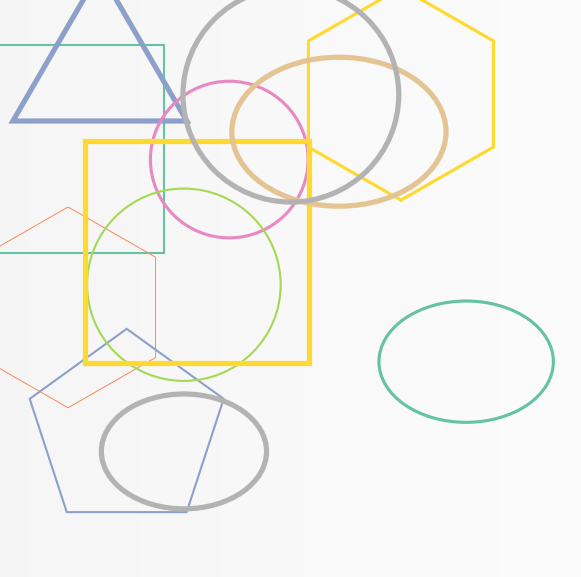[{"shape": "oval", "thickness": 1.5, "radius": 0.75, "center": [0.802, 0.373]}, {"shape": "square", "thickness": 1, "radius": 0.9, "center": [0.102, 0.74]}, {"shape": "hexagon", "thickness": 0.5, "radius": 0.87, "center": [0.117, 0.467]}, {"shape": "pentagon", "thickness": 1, "radius": 0.88, "center": [0.218, 0.254]}, {"shape": "triangle", "thickness": 2.5, "radius": 0.86, "center": [0.172, 0.876]}, {"shape": "circle", "thickness": 1.5, "radius": 0.68, "center": [0.394, 0.723]}, {"shape": "circle", "thickness": 1, "radius": 0.83, "center": [0.316, 0.506]}, {"shape": "square", "thickness": 2.5, "radius": 0.96, "center": [0.339, 0.564]}, {"shape": "hexagon", "thickness": 1.5, "radius": 0.92, "center": [0.69, 0.836]}, {"shape": "oval", "thickness": 2.5, "radius": 0.92, "center": [0.583, 0.771]}, {"shape": "oval", "thickness": 2.5, "radius": 0.71, "center": [0.316, 0.217]}, {"shape": "circle", "thickness": 2.5, "radius": 0.93, "center": [0.5, 0.835]}]